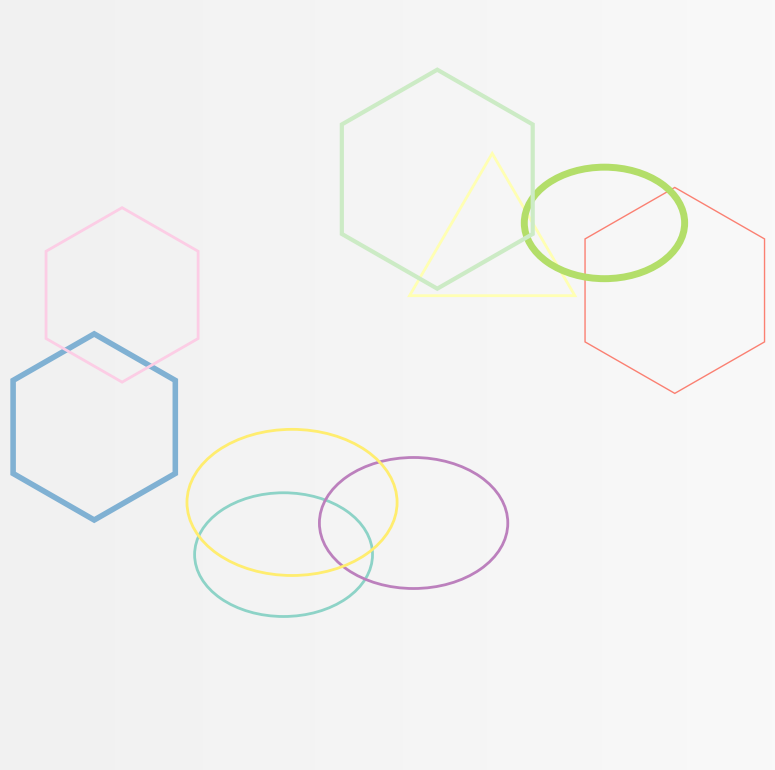[{"shape": "oval", "thickness": 1, "radius": 0.57, "center": [0.366, 0.28]}, {"shape": "triangle", "thickness": 1, "radius": 0.62, "center": [0.635, 0.678]}, {"shape": "hexagon", "thickness": 0.5, "radius": 0.67, "center": [0.871, 0.623]}, {"shape": "hexagon", "thickness": 2, "radius": 0.6, "center": [0.122, 0.446]}, {"shape": "oval", "thickness": 2.5, "radius": 0.52, "center": [0.78, 0.71]}, {"shape": "hexagon", "thickness": 1, "radius": 0.57, "center": [0.158, 0.617]}, {"shape": "oval", "thickness": 1, "radius": 0.61, "center": [0.534, 0.321]}, {"shape": "hexagon", "thickness": 1.5, "radius": 0.71, "center": [0.564, 0.767]}, {"shape": "oval", "thickness": 1, "radius": 0.68, "center": [0.377, 0.348]}]